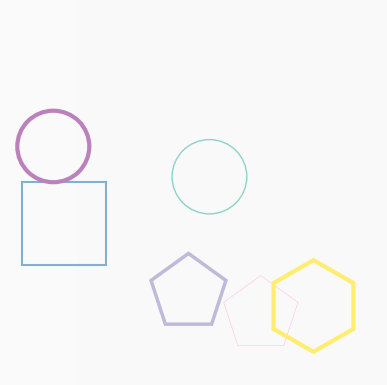[{"shape": "circle", "thickness": 1, "radius": 0.48, "center": [0.541, 0.541]}, {"shape": "pentagon", "thickness": 2.5, "radius": 0.51, "center": [0.486, 0.24]}, {"shape": "square", "thickness": 1.5, "radius": 0.54, "center": [0.165, 0.42]}, {"shape": "pentagon", "thickness": 0.5, "radius": 0.5, "center": [0.673, 0.184]}, {"shape": "circle", "thickness": 3, "radius": 0.46, "center": [0.138, 0.62]}, {"shape": "hexagon", "thickness": 3, "radius": 0.6, "center": [0.809, 0.205]}]